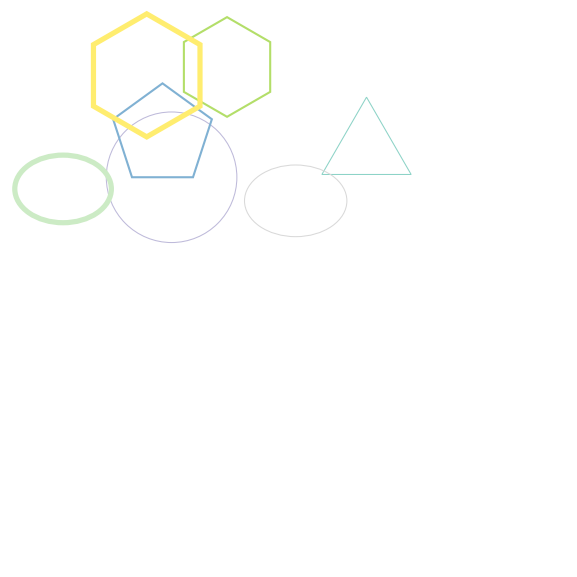[{"shape": "triangle", "thickness": 0.5, "radius": 0.45, "center": [0.635, 0.742]}, {"shape": "circle", "thickness": 0.5, "radius": 0.57, "center": [0.297, 0.692]}, {"shape": "pentagon", "thickness": 1, "radius": 0.45, "center": [0.281, 0.765]}, {"shape": "hexagon", "thickness": 1, "radius": 0.43, "center": [0.393, 0.883]}, {"shape": "oval", "thickness": 0.5, "radius": 0.44, "center": [0.512, 0.651]}, {"shape": "oval", "thickness": 2.5, "radius": 0.42, "center": [0.109, 0.672]}, {"shape": "hexagon", "thickness": 2.5, "radius": 0.53, "center": [0.254, 0.869]}]